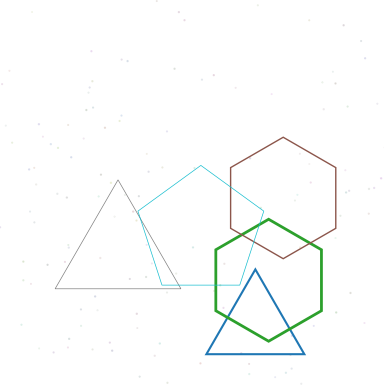[{"shape": "triangle", "thickness": 1.5, "radius": 0.73, "center": [0.663, 0.153]}, {"shape": "hexagon", "thickness": 2, "radius": 0.79, "center": [0.698, 0.272]}, {"shape": "hexagon", "thickness": 1, "radius": 0.79, "center": [0.736, 0.486]}, {"shape": "triangle", "thickness": 0.5, "radius": 0.94, "center": [0.307, 0.344]}, {"shape": "pentagon", "thickness": 0.5, "radius": 0.86, "center": [0.522, 0.398]}]